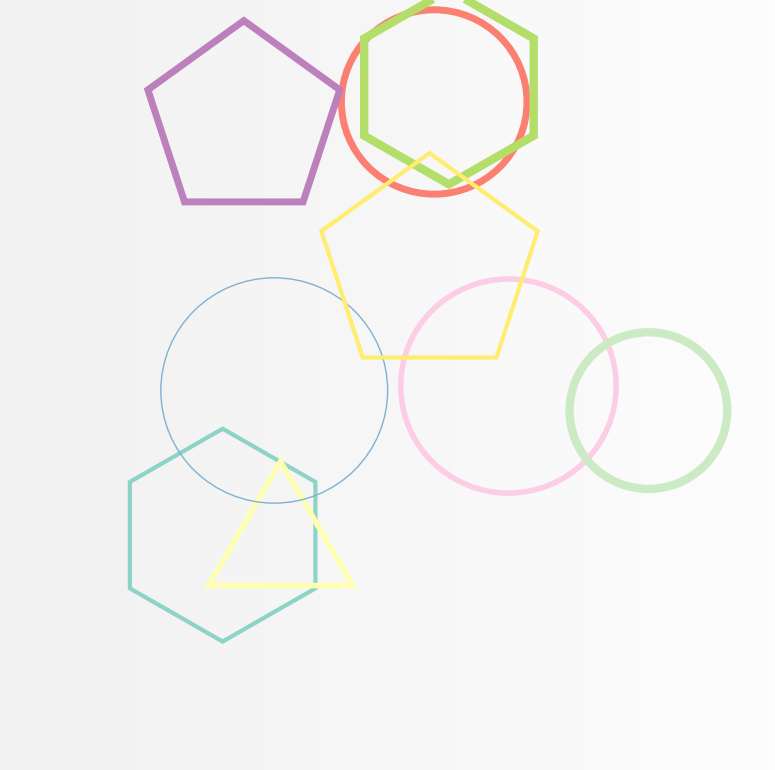[{"shape": "hexagon", "thickness": 1.5, "radius": 0.69, "center": [0.287, 0.305]}, {"shape": "triangle", "thickness": 2, "radius": 0.54, "center": [0.362, 0.293]}, {"shape": "circle", "thickness": 2.5, "radius": 0.6, "center": [0.56, 0.868]}, {"shape": "circle", "thickness": 0.5, "radius": 0.73, "center": [0.354, 0.493]}, {"shape": "hexagon", "thickness": 3, "radius": 0.63, "center": [0.579, 0.887]}, {"shape": "circle", "thickness": 2, "radius": 0.7, "center": [0.656, 0.499]}, {"shape": "pentagon", "thickness": 2.5, "radius": 0.65, "center": [0.315, 0.843]}, {"shape": "circle", "thickness": 3, "radius": 0.51, "center": [0.837, 0.467]}, {"shape": "pentagon", "thickness": 1.5, "radius": 0.73, "center": [0.554, 0.654]}]